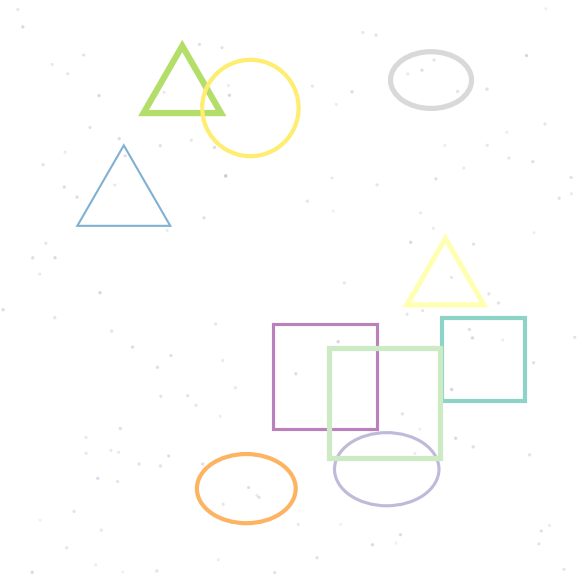[{"shape": "square", "thickness": 2, "radius": 0.36, "center": [0.837, 0.376]}, {"shape": "triangle", "thickness": 2.5, "radius": 0.38, "center": [0.771, 0.51]}, {"shape": "oval", "thickness": 1.5, "radius": 0.45, "center": [0.67, 0.187]}, {"shape": "triangle", "thickness": 1, "radius": 0.46, "center": [0.214, 0.655]}, {"shape": "oval", "thickness": 2, "radius": 0.43, "center": [0.426, 0.153]}, {"shape": "triangle", "thickness": 3, "radius": 0.39, "center": [0.316, 0.842]}, {"shape": "oval", "thickness": 2.5, "radius": 0.35, "center": [0.746, 0.86]}, {"shape": "square", "thickness": 1.5, "radius": 0.45, "center": [0.563, 0.347]}, {"shape": "square", "thickness": 2.5, "radius": 0.48, "center": [0.666, 0.301]}, {"shape": "circle", "thickness": 2, "radius": 0.42, "center": [0.434, 0.812]}]